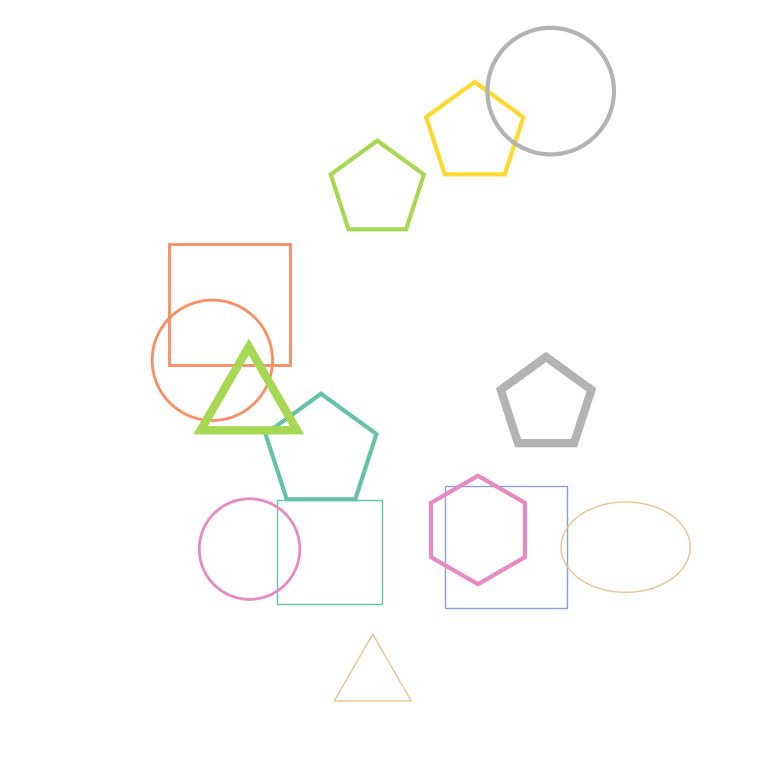[{"shape": "pentagon", "thickness": 1.5, "radius": 0.38, "center": [0.417, 0.413]}, {"shape": "square", "thickness": 0.5, "radius": 0.34, "center": [0.428, 0.283]}, {"shape": "circle", "thickness": 1, "radius": 0.39, "center": [0.276, 0.532]}, {"shape": "square", "thickness": 1, "radius": 0.4, "center": [0.298, 0.604]}, {"shape": "square", "thickness": 0.5, "radius": 0.4, "center": [0.657, 0.29]}, {"shape": "hexagon", "thickness": 1.5, "radius": 0.35, "center": [0.621, 0.312]}, {"shape": "circle", "thickness": 1, "radius": 0.33, "center": [0.324, 0.287]}, {"shape": "triangle", "thickness": 3, "radius": 0.36, "center": [0.323, 0.477]}, {"shape": "pentagon", "thickness": 1.5, "radius": 0.32, "center": [0.49, 0.754]}, {"shape": "pentagon", "thickness": 1.5, "radius": 0.33, "center": [0.617, 0.827]}, {"shape": "oval", "thickness": 0.5, "radius": 0.42, "center": [0.812, 0.289]}, {"shape": "triangle", "thickness": 0.5, "radius": 0.29, "center": [0.484, 0.119]}, {"shape": "circle", "thickness": 1.5, "radius": 0.41, "center": [0.715, 0.882]}, {"shape": "pentagon", "thickness": 3, "radius": 0.31, "center": [0.709, 0.475]}]